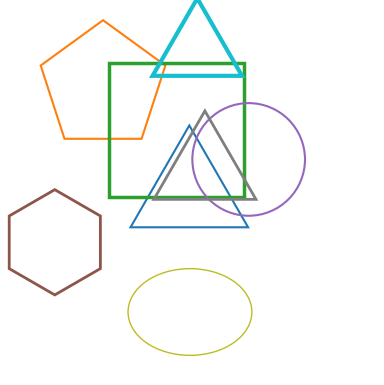[{"shape": "triangle", "thickness": 1.5, "radius": 0.88, "center": [0.492, 0.498]}, {"shape": "pentagon", "thickness": 1.5, "radius": 0.85, "center": [0.268, 0.777]}, {"shape": "square", "thickness": 2.5, "radius": 0.87, "center": [0.459, 0.662]}, {"shape": "circle", "thickness": 1.5, "radius": 0.73, "center": [0.646, 0.586]}, {"shape": "hexagon", "thickness": 2, "radius": 0.68, "center": [0.142, 0.371]}, {"shape": "triangle", "thickness": 2, "radius": 0.77, "center": [0.532, 0.559]}, {"shape": "oval", "thickness": 1, "radius": 0.8, "center": [0.493, 0.19]}, {"shape": "triangle", "thickness": 3, "radius": 0.67, "center": [0.512, 0.87]}]